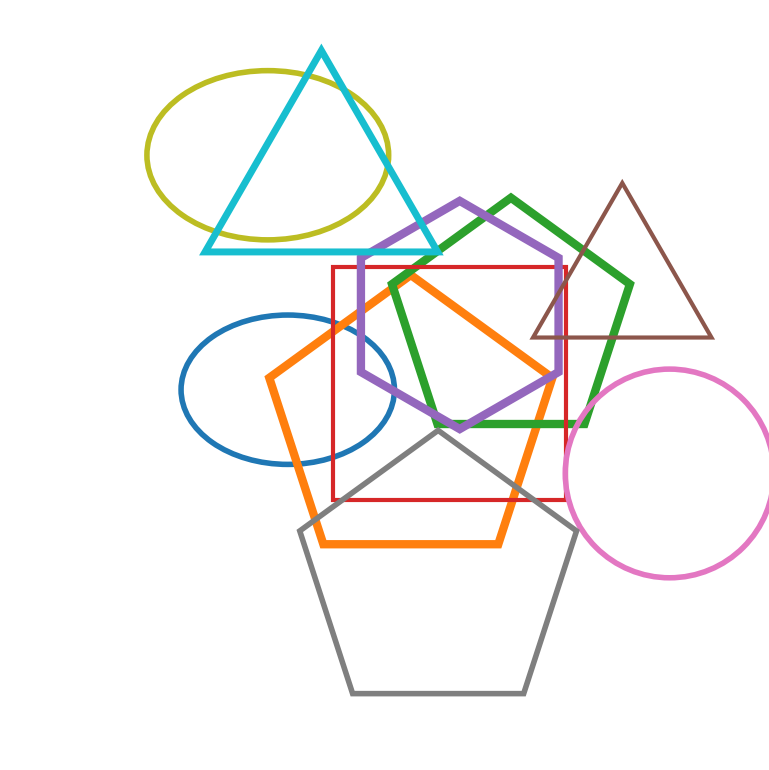[{"shape": "oval", "thickness": 2, "radius": 0.69, "center": [0.374, 0.494]}, {"shape": "pentagon", "thickness": 3, "radius": 0.97, "center": [0.534, 0.45]}, {"shape": "pentagon", "thickness": 3, "radius": 0.81, "center": [0.664, 0.581]}, {"shape": "square", "thickness": 1.5, "radius": 0.75, "center": [0.584, 0.502]}, {"shape": "hexagon", "thickness": 3, "radius": 0.74, "center": [0.597, 0.591]}, {"shape": "triangle", "thickness": 1.5, "radius": 0.67, "center": [0.808, 0.629]}, {"shape": "circle", "thickness": 2, "radius": 0.68, "center": [0.87, 0.385]}, {"shape": "pentagon", "thickness": 2, "radius": 0.94, "center": [0.569, 0.252]}, {"shape": "oval", "thickness": 2, "radius": 0.78, "center": [0.348, 0.798]}, {"shape": "triangle", "thickness": 2.5, "radius": 0.87, "center": [0.417, 0.76]}]